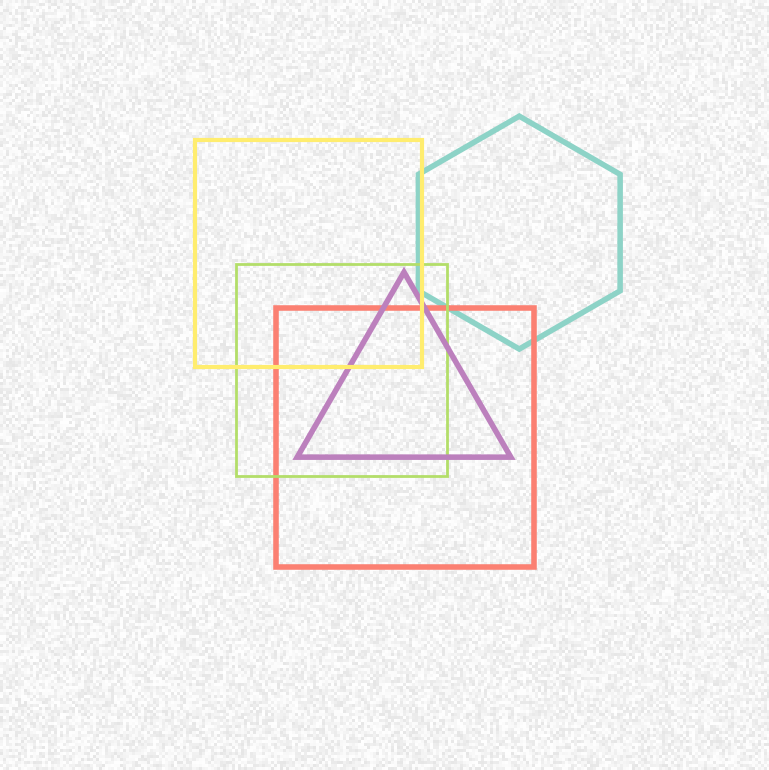[{"shape": "hexagon", "thickness": 2, "radius": 0.76, "center": [0.674, 0.698]}, {"shape": "square", "thickness": 2, "radius": 0.84, "center": [0.526, 0.432]}, {"shape": "square", "thickness": 1, "radius": 0.69, "center": [0.443, 0.52]}, {"shape": "triangle", "thickness": 2, "radius": 0.8, "center": [0.525, 0.486]}, {"shape": "square", "thickness": 1.5, "radius": 0.74, "center": [0.401, 0.671]}]